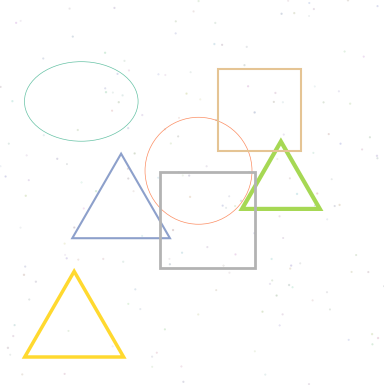[{"shape": "oval", "thickness": 0.5, "radius": 0.74, "center": [0.211, 0.736]}, {"shape": "circle", "thickness": 0.5, "radius": 0.69, "center": [0.516, 0.556]}, {"shape": "triangle", "thickness": 1.5, "radius": 0.73, "center": [0.315, 0.454]}, {"shape": "triangle", "thickness": 3, "radius": 0.58, "center": [0.73, 0.516]}, {"shape": "triangle", "thickness": 2.5, "radius": 0.74, "center": [0.193, 0.147]}, {"shape": "square", "thickness": 1.5, "radius": 0.54, "center": [0.675, 0.714]}, {"shape": "square", "thickness": 2, "radius": 0.62, "center": [0.539, 0.429]}]